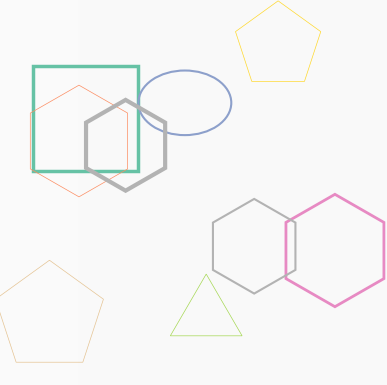[{"shape": "square", "thickness": 2.5, "radius": 0.68, "center": [0.221, 0.692]}, {"shape": "hexagon", "thickness": 0.5, "radius": 0.73, "center": [0.204, 0.634]}, {"shape": "oval", "thickness": 1.5, "radius": 0.6, "center": [0.477, 0.733]}, {"shape": "hexagon", "thickness": 2, "radius": 0.73, "center": [0.864, 0.349]}, {"shape": "triangle", "thickness": 0.5, "radius": 0.53, "center": [0.532, 0.181]}, {"shape": "pentagon", "thickness": 0.5, "radius": 0.58, "center": [0.718, 0.882]}, {"shape": "pentagon", "thickness": 0.5, "radius": 0.73, "center": [0.128, 0.178]}, {"shape": "hexagon", "thickness": 3, "radius": 0.59, "center": [0.324, 0.623]}, {"shape": "hexagon", "thickness": 1.5, "radius": 0.61, "center": [0.656, 0.36]}]